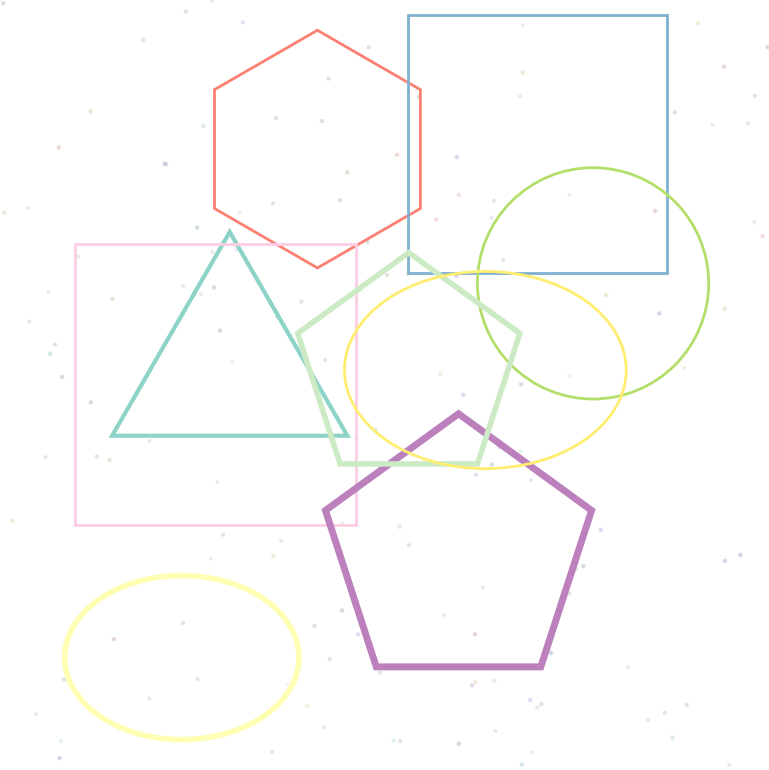[{"shape": "triangle", "thickness": 1.5, "radius": 0.88, "center": [0.298, 0.522]}, {"shape": "oval", "thickness": 2, "radius": 0.76, "center": [0.236, 0.146]}, {"shape": "hexagon", "thickness": 1, "radius": 0.77, "center": [0.412, 0.806]}, {"shape": "square", "thickness": 1, "radius": 0.84, "center": [0.698, 0.813]}, {"shape": "circle", "thickness": 1, "radius": 0.75, "center": [0.77, 0.632]}, {"shape": "square", "thickness": 1, "radius": 0.91, "center": [0.28, 0.501]}, {"shape": "pentagon", "thickness": 2.5, "radius": 0.91, "center": [0.595, 0.281]}, {"shape": "pentagon", "thickness": 2, "radius": 0.76, "center": [0.531, 0.52]}, {"shape": "oval", "thickness": 1, "radius": 0.91, "center": [0.63, 0.519]}]